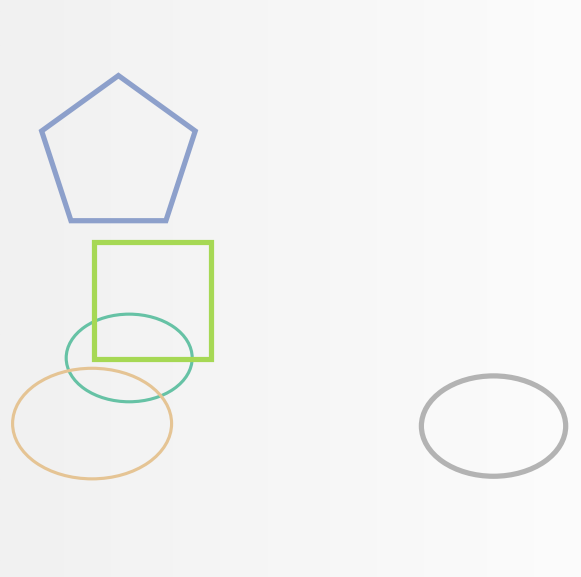[{"shape": "oval", "thickness": 1.5, "radius": 0.54, "center": [0.222, 0.379]}, {"shape": "pentagon", "thickness": 2.5, "radius": 0.69, "center": [0.204, 0.729]}, {"shape": "square", "thickness": 2.5, "radius": 0.5, "center": [0.263, 0.479]}, {"shape": "oval", "thickness": 1.5, "radius": 0.68, "center": [0.158, 0.266]}, {"shape": "oval", "thickness": 2.5, "radius": 0.62, "center": [0.849, 0.261]}]